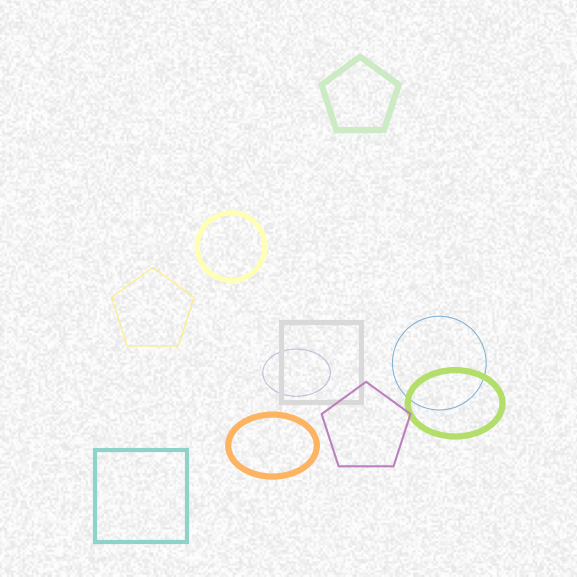[{"shape": "square", "thickness": 2, "radius": 0.4, "center": [0.245, 0.139]}, {"shape": "circle", "thickness": 2.5, "radius": 0.29, "center": [0.4, 0.572]}, {"shape": "oval", "thickness": 0.5, "radius": 0.29, "center": [0.514, 0.354]}, {"shape": "circle", "thickness": 0.5, "radius": 0.41, "center": [0.761, 0.37]}, {"shape": "oval", "thickness": 3, "radius": 0.38, "center": [0.472, 0.228]}, {"shape": "oval", "thickness": 3, "radius": 0.41, "center": [0.788, 0.301]}, {"shape": "square", "thickness": 2.5, "radius": 0.34, "center": [0.556, 0.372]}, {"shape": "pentagon", "thickness": 1, "radius": 0.4, "center": [0.634, 0.257]}, {"shape": "pentagon", "thickness": 3, "radius": 0.35, "center": [0.624, 0.831]}, {"shape": "pentagon", "thickness": 0.5, "radius": 0.38, "center": [0.264, 0.461]}]